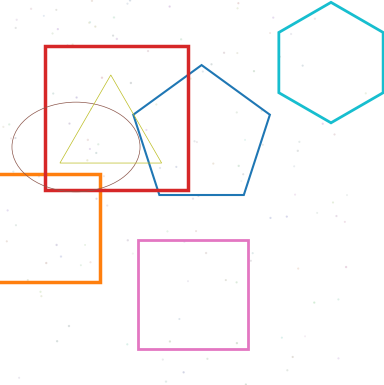[{"shape": "pentagon", "thickness": 1.5, "radius": 0.93, "center": [0.524, 0.644]}, {"shape": "square", "thickness": 2.5, "radius": 0.7, "center": [0.121, 0.407]}, {"shape": "square", "thickness": 2.5, "radius": 0.93, "center": [0.303, 0.693]}, {"shape": "oval", "thickness": 0.5, "radius": 0.83, "center": [0.197, 0.618]}, {"shape": "square", "thickness": 2, "radius": 0.71, "center": [0.501, 0.235]}, {"shape": "triangle", "thickness": 0.5, "radius": 0.76, "center": [0.288, 0.653]}, {"shape": "hexagon", "thickness": 2, "radius": 0.78, "center": [0.86, 0.837]}]